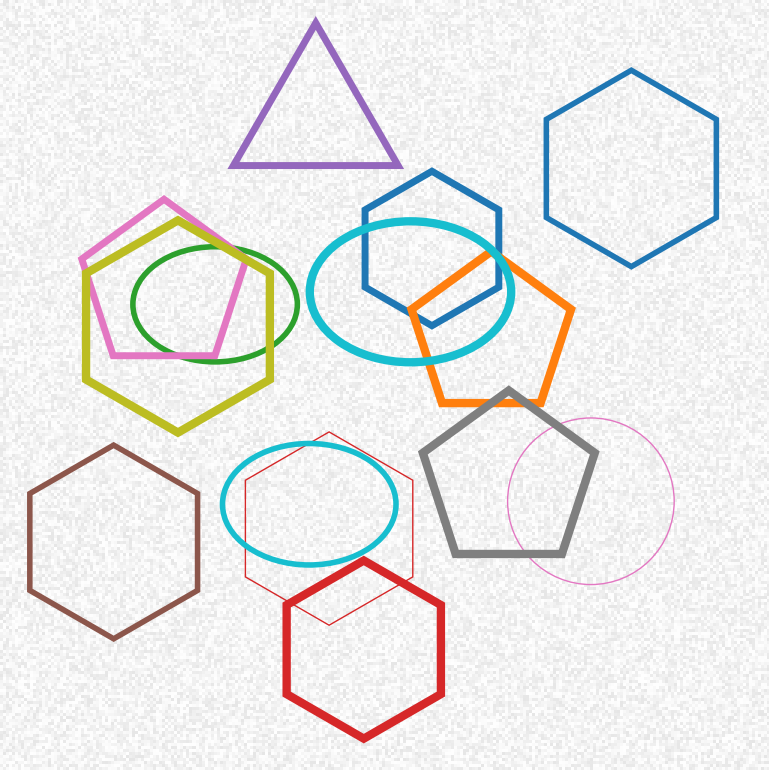[{"shape": "hexagon", "thickness": 2, "radius": 0.64, "center": [0.82, 0.781]}, {"shape": "hexagon", "thickness": 2.5, "radius": 0.5, "center": [0.561, 0.677]}, {"shape": "pentagon", "thickness": 3, "radius": 0.54, "center": [0.638, 0.565]}, {"shape": "oval", "thickness": 2, "radius": 0.53, "center": [0.279, 0.605]}, {"shape": "hexagon", "thickness": 0.5, "radius": 0.63, "center": [0.427, 0.314]}, {"shape": "hexagon", "thickness": 3, "radius": 0.58, "center": [0.472, 0.156]}, {"shape": "triangle", "thickness": 2.5, "radius": 0.62, "center": [0.41, 0.847]}, {"shape": "hexagon", "thickness": 2, "radius": 0.63, "center": [0.148, 0.296]}, {"shape": "circle", "thickness": 0.5, "radius": 0.54, "center": [0.767, 0.349]}, {"shape": "pentagon", "thickness": 2.5, "radius": 0.56, "center": [0.213, 0.629]}, {"shape": "pentagon", "thickness": 3, "radius": 0.59, "center": [0.661, 0.376]}, {"shape": "hexagon", "thickness": 3, "radius": 0.69, "center": [0.231, 0.576]}, {"shape": "oval", "thickness": 3, "radius": 0.65, "center": [0.533, 0.621]}, {"shape": "oval", "thickness": 2, "radius": 0.56, "center": [0.402, 0.345]}]